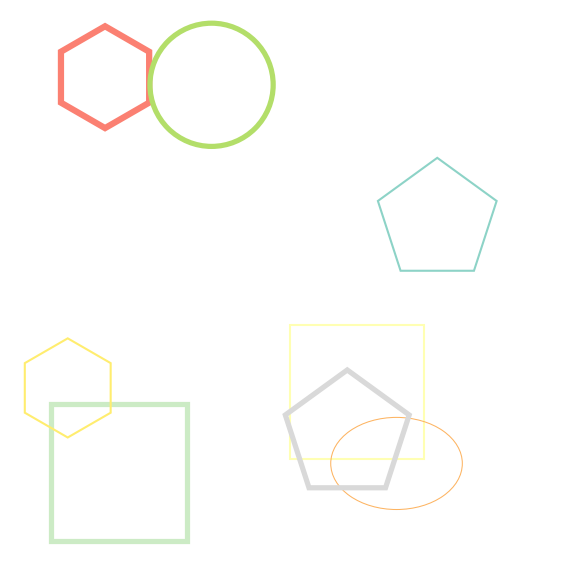[{"shape": "pentagon", "thickness": 1, "radius": 0.54, "center": [0.757, 0.618]}, {"shape": "square", "thickness": 1, "radius": 0.58, "center": [0.618, 0.32]}, {"shape": "hexagon", "thickness": 3, "radius": 0.44, "center": [0.182, 0.865]}, {"shape": "oval", "thickness": 0.5, "radius": 0.57, "center": [0.687, 0.197]}, {"shape": "circle", "thickness": 2.5, "radius": 0.53, "center": [0.366, 0.852]}, {"shape": "pentagon", "thickness": 2.5, "radius": 0.56, "center": [0.601, 0.246]}, {"shape": "square", "thickness": 2.5, "radius": 0.59, "center": [0.206, 0.181]}, {"shape": "hexagon", "thickness": 1, "radius": 0.43, "center": [0.117, 0.327]}]